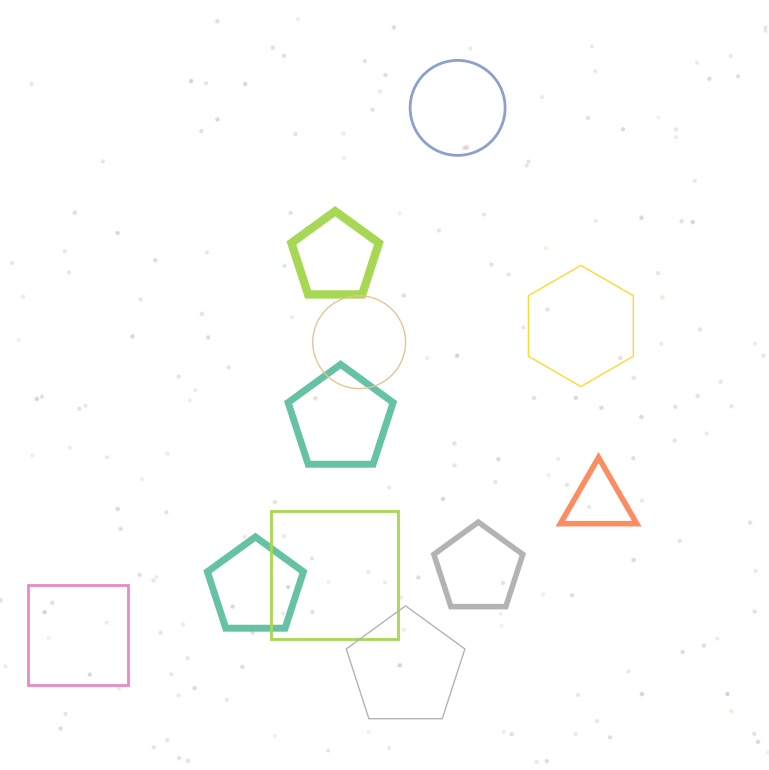[{"shape": "pentagon", "thickness": 2.5, "radius": 0.33, "center": [0.332, 0.237]}, {"shape": "pentagon", "thickness": 2.5, "radius": 0.36, "center": [0.442, 0.455]}, {"shape": "triangle", "thickness": 2, "radius": 0.29, "center": [0.777, 0.349]}, {"shape": "circle", "thickness": 1, "radius": 0.31, "center": [0.594, 0.86]}, {"shape": "square", "thickness": 1, "radius": 0.32, "center": [0.102, 0.176]}, {"shape": "square", "thickness": 1, "radius": 0.41, "center": [0.434, 0.254]}, {"shape": "pentagon", "thickness": 3, "radius": 0.3, "center": [0.435, 0.666]}, {"shape": "hexagon", "thickness": 0.5, "radius": 0.39, "center": [0.754, 0.577]}, {"shape": "circle", "thickness": 0.5, "radius": 0.3, "center": [0.466, 0.556]}, {"shape": "pentagon", "thickness": 0.5, "radius": 0.41, "center": [0.527, 0.132]}, {"shape": "pentagon", "thickness": 2, "radius": 0.3, "center": [0.621, 0.261]}]